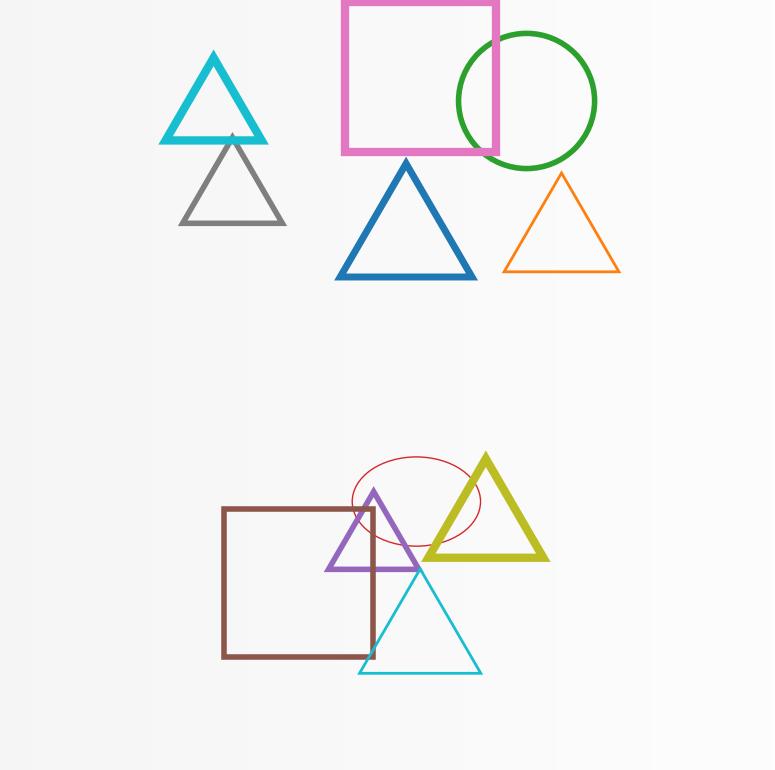[{"shape": "triangle", "thickness": 2.5, "radius": 0.49, "center": [0.524, 0.689]}, {"shape": "triangle", "thickness": 1, "radius": 0.43, "center": [0.725, 0.69]}, {"shape": "circle", "thickness": 2, "radius": 0.44, "center": [0.679, 0.869]}, {"shape": "oval", "thickness": 0.5, "radius": 0.41, "center": [0.537, 0.349]}, {"shape": "triangle", "thickness": 2, "radius": 0.34, "center": [0.482, 0.294]}, {"shape": "square", "thickness": 2, "radius": 0.48, "center": [0.385, 0.243]}, {"shape": "square", "thickness": 3, "radius": 0.49, "center": [0.543, 0.9]}, {"shape": "triangle", "thickness": 2, "radius": 0.37, "center": [0.3, 0.747]}, {"shape": "triangle", "thickness": 3, "radius": 0.43, "center": [0.627, 0.318]}, {"shape": "triangle", "thickness": 1, "radius": 0.45, "center": [0.542, 0.171]}, {"shape": "triangle", "thickness": 3, "radius": 0.36, "center": [0.276, 0.853]}]